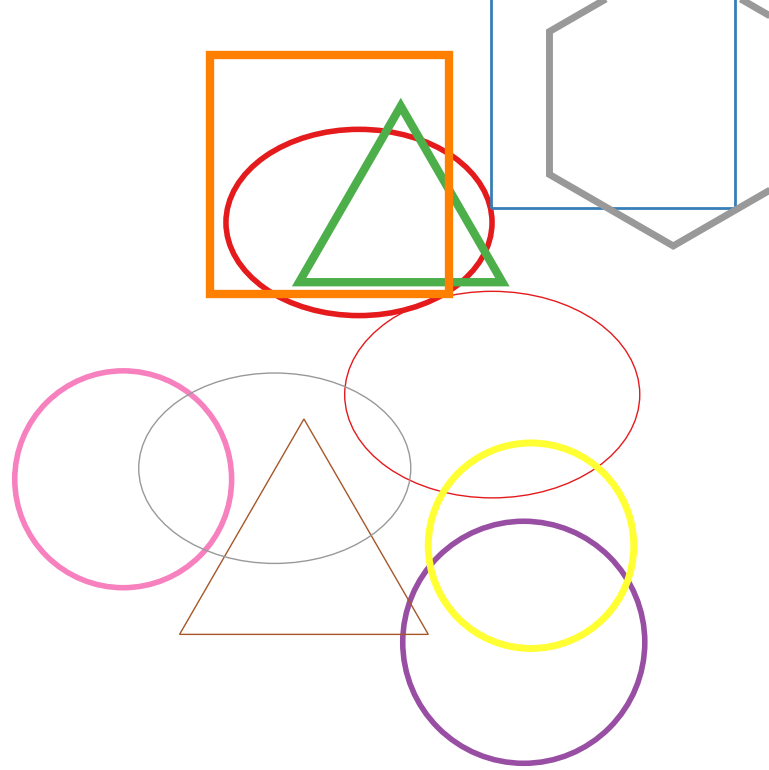[{"shape": "oval", "thickness": 2, "radius": 0.86, "center": [0.466, 0.711]}, {"shape": "oval", "thickness": 0.5, "radius": 0.96, "center": [0.639, 0.488]}, {"shape": "square", "thickness": 1, "radius": 0.79, "center": [0.796, 0.888]}, {"shape": "triangle", "thickness": 3, "radius": 0.76, "center": [0.52, 0.71]}, {"shape": "circle", "thickness": 2, "radius": 0.79, "center": [0.68, 0.166]}, {"shape": "square", "thickness": 3, "radius": 0.78, "center": [0.428, 0.774]}, {"shape": "circle", "thickness": 2.5, "radius": 0.67, "center": [0.69, 0.291]}, {"shape": "triangle", "thickness": 0.5, "radius": 0.93, "center": [0.395, 0.269]}, {"shape": "circle", "thickness": 2, "radius": 0.7, "center": [0.16, 0.378]}, {"shape": "hexagon", "thickness": 2.5, "radius": 0.93, "center": [0.874, 0.866]}, {"shape": "oval", "thickness": 0.5, "radius": 0.88, "center": [0.357, 0.392]}]